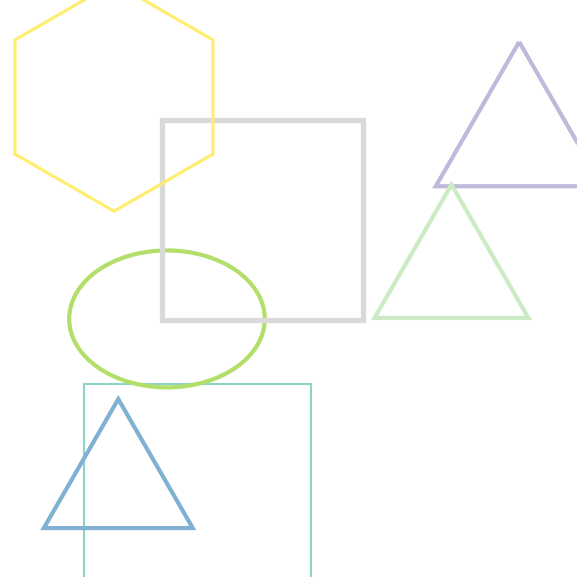[{"shape": "square", "thickness": 1, "radius": 0.98, "center": [0.342, 0.138]}, {"shape": "triangle", "thickness": 2, "radius": 0.83, "center": [0.899, 0.76]}, {"shape": "triangle", "thickness": 2, "radius": 0.74, "center": [0.205, 0.159]}, {"shape": "oval", "thickness": 2, "radius": 0.85, "center": [0.289, 0.447]}, {"shape": "square", "thickness": 2.5, "radius": 0.87, "center": [0.455, 0.618]}, {"shape": "triangle", "thickness": 2, "radius": 0.77, "center": [0.782, 0.526]}, {"shape": "hexagon", "thickness": 1.5, "radius": 0.99, "center": [0.197, 0.831]}]